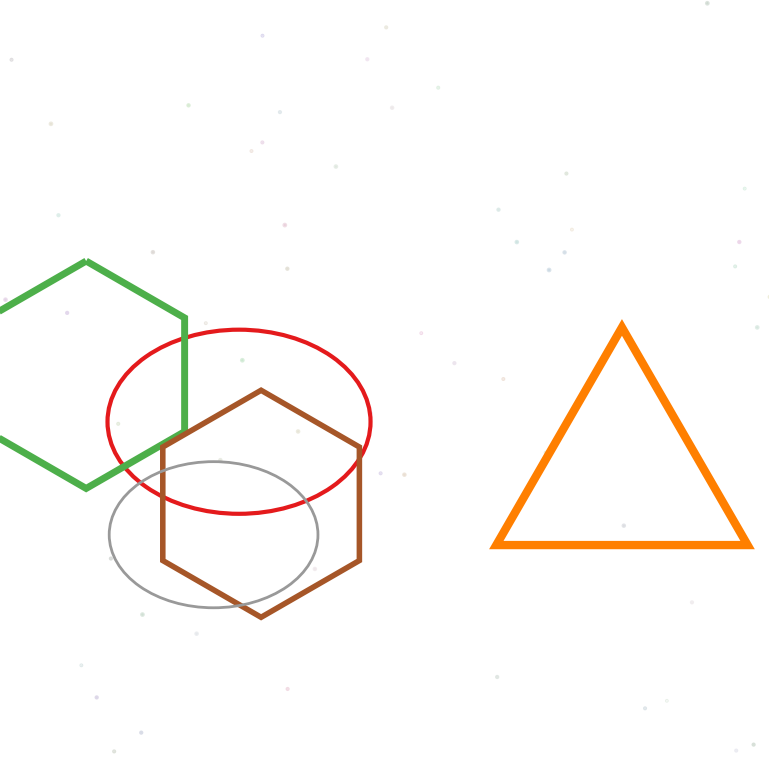[{"shape": "oval", "thickness": 1.5, "radius": 0.85, "center": [0.31, 0.452]}, {"shape": "hexagon", "thickness": 2.5, "radius": 0.74, "center": [0.112, 0.513]}, {"shape": "triangle", "thickness": 3, "radius": 0.94, "center": [0.808, 0.386]}, {"shape": "hexagon", "thickness": 2, "radius": 0.74, "center": [0.339, 0.346]}, {"shape": "oval", "thickness": 1, "radius": 0.68, "center": [0.277, 0.306]}]